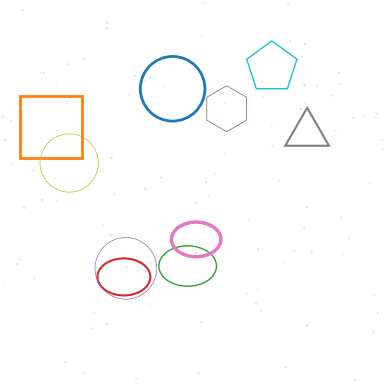[{"shape": "circle", "thickness": 2, "radius": 0.42, "center": [0.448, 0.769]}, {"shape": "square", "thickness": 2, "radius": 0.4, "center": [0.132, 0.67]}, {"shape": "oval", "thickness": 1, "radius": 0.37, "center": [0.487, 0.309]}, {"shape": "oval", "thickness": 1.5, "radius": 0.34, "center": [0.322, 0.281]}, {"shape": "circle", "thickness": 0.5, "radius": 0.4, "center": [0.327, 0.303]}, {"shape": "hexagon", "thickness": 0.5, "radius": 0.3, "center": [0.589, 0.718]}, {"shape": "oval", "thickness": 2.5, "radius": 0.32, "center": [0.51, 0.378]}, {"shape": "triangle", "thickness": 1.5, "radius": 0.33, "center": [0.798, 0.654]}, {"shape": "circle", "thickness": 0.5, "radius": 0.38, "center": [0.18, 0.577]}, {"shape": "pentagon", "thickness": 1, "radius": 0.34, "center": [0.706, 0.825]}]